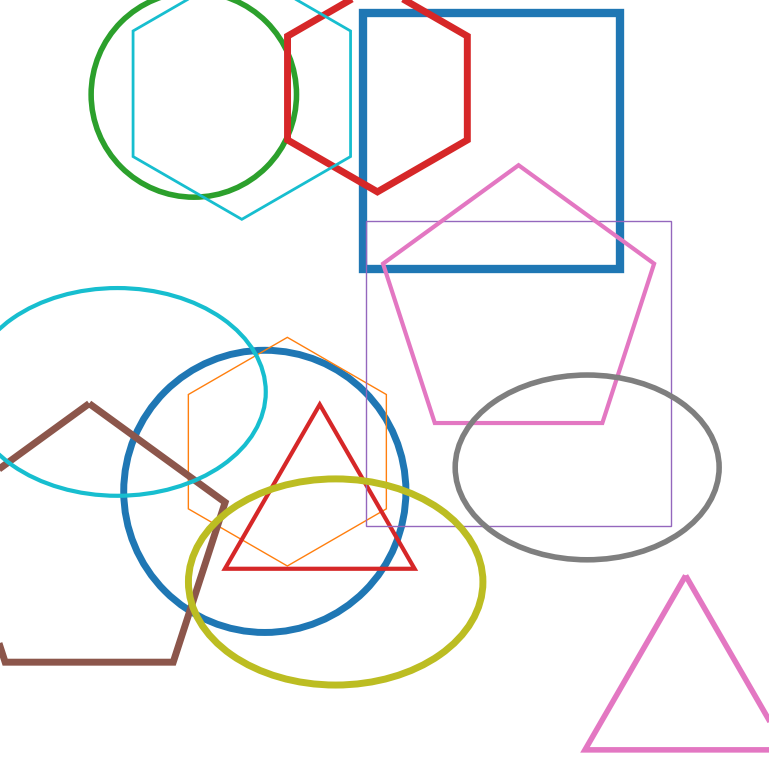[{"shape": "circle", "thickness": 2.5, "radius": 0.92, "center": [0.344, 0.362]}, {"shape": "square", "thickness": 3, "radius": 0.83, "center": [0.638, 0.817]}, {"shape": "hexagon", "thickness": 0.5, "radius": 0.74, "center": [0.373, 0.413]}, {"shape": "circle", "thickness": 2, "radius": 0.67, "center": [0.252, 0.877]}, {"shape": "triangle", "thickness": 1.5, "radius": 0.71, "center": [0.415, 0.332]}, {"shape": "hexagon", "thickness": 2.5, "radius": 0.67, "center": [0.49, 0.886]}, {"shape": "square", "thickness": 0.5, "radius": 0.99, "center": [0.674, 0.514]}, {"shape": "pentagon", "thickness": 2.5, "radius": 0.93, "center": [0.116, 0.29]}, {"shape": "triangle", "thickness": 2, "radius": 0.75, "center": [0.89, 0.102]}, {"shape": "pentagon", "thickness": 1.5, "radius": 0.93, "center": [0.673, 0.6]}, {"shape": "oval", "thickness": 2, "radius": 0.86, "center": [0.763, 0.393]}, {"shape": "oval", "thickness": 2.5, "radius": 0.96, "center": [0.436, 0.244]}, {"shape": "oval", "thickness": 1.5, "radius": 0.96, "center": [0.152, 0.491]}, {"shape": "hexagon", "thickness": 1, "radius": 0.82, "center": [0.314, 0.878]}]